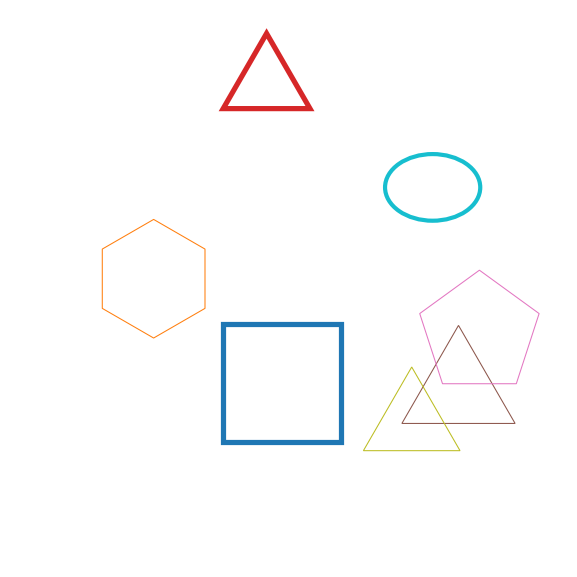[{"shape": "square", "thickness": 2.5, "radius": 0.51, "center": [0.488, 0.336]}, {"shape": "hexagon", "thickness": 0.5, "radius": 0.51, "center": [0.266, 0.516]}, {"shape": "triangle", "thickness": 2.5, "radius": 0.43, "center": [0.462, 0.854]}, {"shape": "triangle", "thickness": 0.5, "radius": 0.57, "center": [0.794, 0.322]}, {"shape": "pentagon", "thickness": 0.5, "radius": 0.54, "center": [0.83, 0.423]}, {"shape": "triangle", "thickness": 0.5, "radius": 0.48, "center": [0.713, 0.267]}, {"shape": "oval", "thickness": 2, "radius": 0.41, "center": [0.749, 0.675]}]